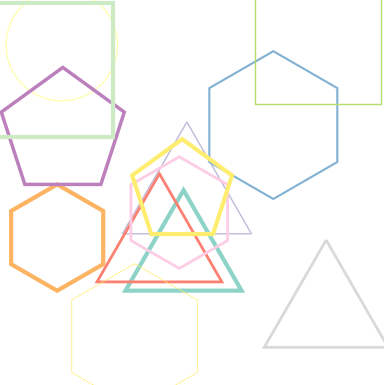[{"shape": "triangle", "thickness": 3, "radius": 0.87, "center": [0.477, 0.332]}, {"shape": "circle", "thickness": 1, "radius": 0.72, "center": [0.16, 0.883]}, {"shape": "triangle", "thickness": 1, "radius": 0.97, "center": [0.485, 0.49]}, {"shape": "triangle", "thickness": 2, "radius": 0.94, "center": [0.414, 0.361]}, {"shape": "hexagon", "thickness": 1.5, "radius": 0.96, "center": [0.71, 0.675]}, {"shape": "hexagon", "thickness": 3, "radius": 0.69, "center": [0.148, 0.383]}, {"shape": "square", "thickness": 1, "radius": 0.82, "center": [0.826, 0.894]}, {"shape": "hexagon", "thickness": 2, "radius": 0.72, "center": [0.466, 0.448]}, {"shape": "triangle", "thickness": 2, "radius": 0.93, "center": [0.847, 0.191]}, {"shape": "pentagon", "thickness": 2.5, "radius": 0.84, "center": [0.163, 0.657]}, {"shape": "square", "thickness": 3, "radius": 0.87, "center": [0.12, 0.818]}, {"shape": "pentagon", "thickness": 3, "radius": 0.68, "center": [0.473, 0.502]}, {"shape": "hexagon", "thickness": 0.5, "radius": 0.94, "center": [0.35, 0.127]}]